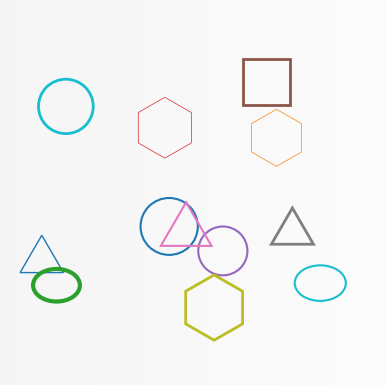[{"shape": "triangle", "thickness": 1, "radius": 0.32, "center": [0.108, 0.324]}, {"shape": "circle", "thickness": 1.5, "radius": 0.37, "center": [0.437, 0.412]}, {"shape": "hexagon", "thickness": 0.5, "radius": 0.37, "center": [0.714, 0.642]}, {"shape": "oval", "thickness": 3, "radius": 0.3, "center": [0.146, 0.259]}, {"shape": "hexagon", "thickness": 0.5, "radius": 0.4, "center": [0.425, 0.668]}, {"shape": "circle", "thickness": 1.5, "radius": 0.32, "center": [0.575, 0.348]}, {"shape": "square", "thickness": 2, "radius": 0.3, "center": [0.688, 0.787]}, {"shape": "triangle", "thickness": 1.5, "radius": 0.38, "center": [0.48, 0.399]}, {"shape": "triangle", "thickness": 2, "radius": 0.31, "center": [0.755, 0.397]}, {"shape": "hexagon", "thickness": 2, "radius": 0.42, "center": [0.553, 0.201]}, {"shape": "circle", "thickness": 2, "radius": 0.35, "center": [0.17, 0.724]}, {"shape": "oval", "thickness": 1.5, "radius": 0.33, "center": [0.827, 0.265]}]